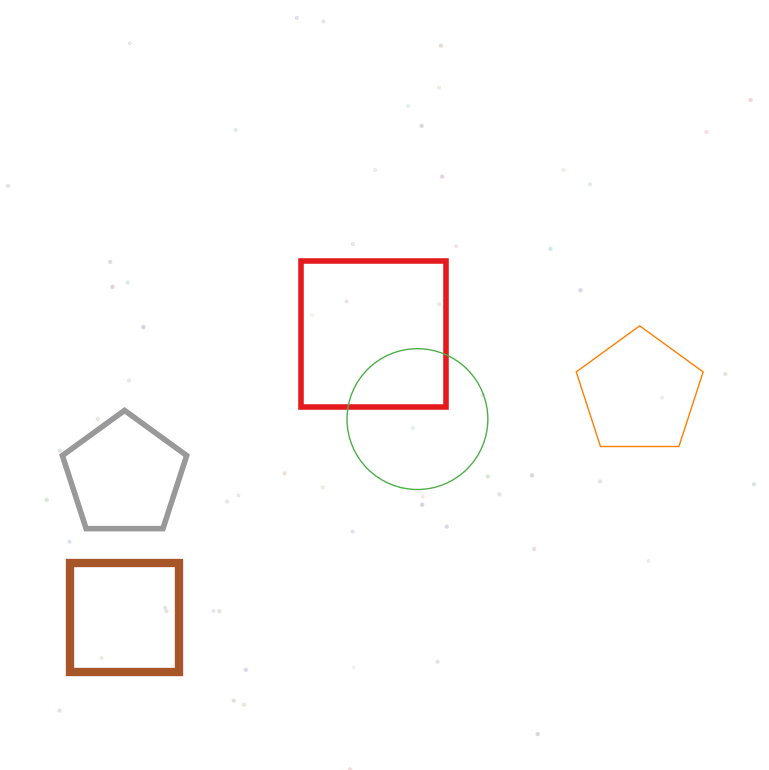[{"shape": "square", "thickness": 2, "radius": 0.47, "center": [0.485, 0.566]}, {"shape": "circle", "thickness": 0.5, "radius": 0.46, "center": [0.542, 0.456]}, {"shape": "pentagon", "thickness": 0.5, "radius": 0.43, "center": [0.831, 0.49]}, {"shape": "square", "thickness": 3, "radius": 0.35, "center": [0.162, 0.198]}, {"shape": "pentagon", "thickness": 2, "radius": 0.42, "center": [0.162, 0.382]}]